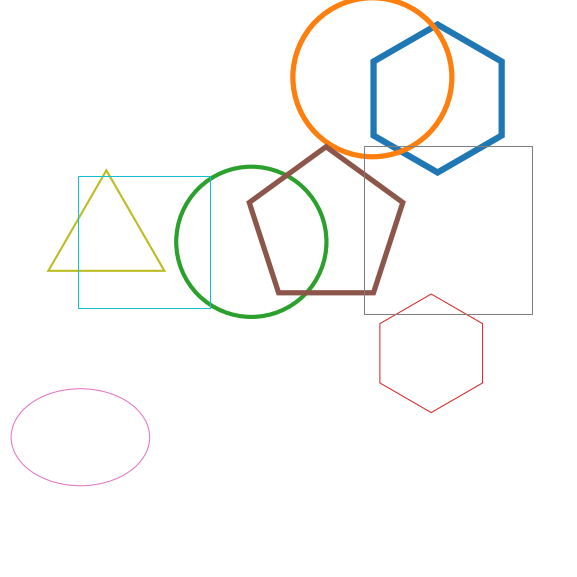[{"shape": "hexagon", "thickness": 3, "radius": 0.64, "center": [0.758, 0.829]}, {"shape": "circle", "thickness": 2.5, "radius": 0.69, "center": [0.645, 0.865]}, {"shape": "circle", "thickness": 2, "radius": 0.65, "center": [0.435, 0.58]}, {"shape": "hexagon", "thickness": 0.5, "radius": 0.51, "center": [0.747, 0.387]}, {"shape": "pentagon", "thickness": 2.5, "radius": 0.7, "center": [0.565, 0.605]}, {"shape": "oval", "thickness": 0.5, "radius": 0.6, "center": [0.139, 0.242]}, {"shape": "square", "thickness": 0.5, "radius": 0.73, "center": [0.776, 0.601]}, {"shape": "triangle", "thickness": 1, "radius": 0.58, "center": [0.184, 0.588]}, {"shape": "square", "thickness": 0.5, "radius": 0.57, "center": [0.249, 0.579]}]